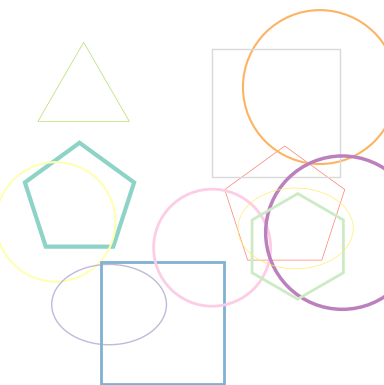[{"shape": "pentagon", "thickness": 3, "radius": 0.75, "center": [0.206, 0.48]}, {"shape": "circle", "thickness": 1.5, "radius": 0.78, "center": [0.145, 0.424]}, {"shape": "oval", "thickness": 1, "radius": 0.75, "center": [0.283, 0.209]}, {"shape": "pentagon", "thickness": 0.5, "radius": 0.82, "center": [0.74, 0.457]}, {"shape": "square", "thickness": 2, "radius": 0.8, "center": [0.423, 0.161]}, {"shape": "circle", "thickness": 1.5, "radius": 1.0, "center": [0.831, 0.774]}, {"shape": "triangle", "thickness": 0.5, "radius": 0.69, "center": [0.217, 0.753]}, {"shape": "circle", "thickness": 2, "radius": 0.76, "center": [0.551, 0.357]}, {"shape": "square", "thickness": 1, "radius": 0.83, "center": [0.717, 0.707]}, {"shape": "circle", "thickness": 2.5, "radius": 1.0, "center": [0.889, 0.396]}, {"shape": "hexagon", "thickness": 2, "radius": 0.68, "center": [0.773, 0.36]}, {"shape": "oval", "thickness": 0.5, "radius": 0.75, "center": [0.768, 0.407]}]